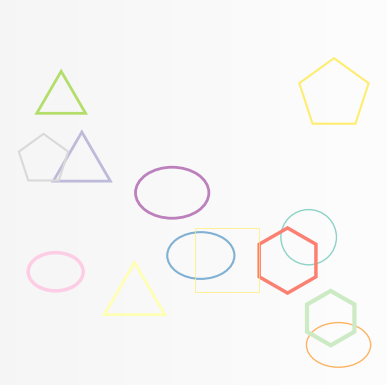[{"shape": "circle", "thickness": 1, "radius": 0.36, "center": [0.797, 0.384]}, {"shape": "triangle", "thickness": 2, "radius": 0.45, "center": [0.347, 0.228]}, {"shape": "triangle", "thickness": 2, "radius": 0.43, "center": [0.211, 0.572]}, {"shape": "hexagon", "thickness": 2.5, "radius": 0.42, "center": [0.742, 0.323]}, {"shape": "oval", "thickness": 1.5, "radius": 0.43, "center": [0.518, 0.336]}, {"shape": "oval", "thickness": 1, "radius": 0.41, "center": [0.874, 0.104]}, {"shape": "triangle", "thickness": 2, "radius": 0.36, "center": [0.158, 0.742]}, {"shape": "oval", "thickness": 2.5, "radius": 0.35, "center": [0.144, 0.294]}, {"shape": "pentagon", "thickness": 1.5, "radius": 0.33, "center": [0.112, 0.585]}, {"shape": "oval", "thickness": 2, "radius": 0.47, "center": [0.444, 0.499]}, {"shape": "hexagon", "thickness": 3, "radius": 0.35, "center": [0.853, 0.174]}, {"shape": "square", "thickness": 0.5, "radius": 0.42, "center": [0.585, 0.325]}, {"shape": "pentagon", "thickness": 1.5, "radius": 0.47, "center": [0.862, 0.755]}]